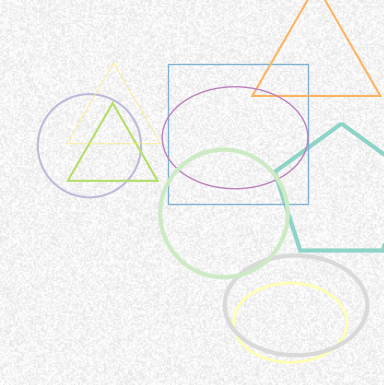[{"shape": "pentagon", "thickness": 3, "radius": 0.91, "center": [0.887, 0.497]}, {"shape": "oval", "thickness": 2, "radius": 0.74, "center": [0.754, 0.162]}, {"shape": "circle", "thickness": 1.5, "radius": 0.67, "center": [0.232, 0.621]}, {"shape": "square", "thickness": 1, "radius": 0.91, "center": [0.619, 0.652]}, {"shape": "triangle", "thickness": 1.5, "radius": 0.96, "center": [0.822, 0.847]}, {"shape": "triangle", "thickness": 1.5, "radius": 0.67, "center": [0.293, 0.598]}, {"shape": "oval", "thickness": 3, "radius": 0.93, "center": [0.769, 0.207]}, {"shape": "oval", "thickness": 1, "radius": 0.95, "center": [0.611, 0.642]}, {"shape": "circle", "thickness": 3, "radius": 0.83, "center": [0.582, 0.446]}, {"shape": "triangle", "thickness": 0.5, "radius": 0.7, "center": [0.295, 0.697]}]